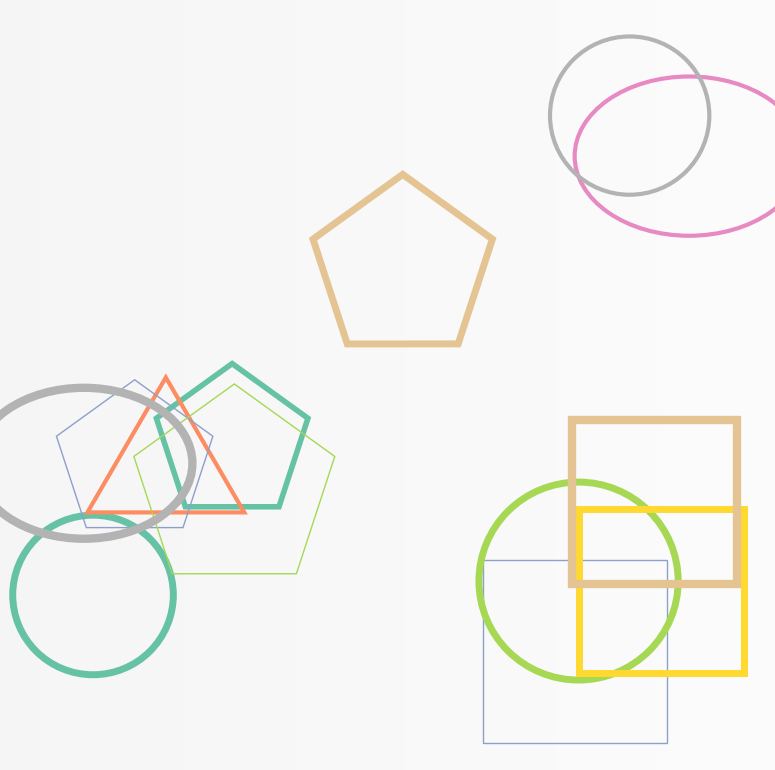[{"shape": "circle", "thickness": 2.5, "radius": 0.52, "center": [0.12, 0.227]}, {"shape": "pentagon", "thickness": 2, "radius": 0.51, "center": [0.3, 0.425]}, {"shape": "triangle", "thickness": 1.5, "radius": 0.58, "center": [0.214, 0.393]}, {"shape": "pentagon", "thickness": 0.5, "radius": 0.53, "center": [0.174, 0.401]}, {"shape": "square", "thickness": 0.5, "radius": 0.59, "center": [0.742, 0.154]}, {"shape": "oval", "thickness": 1.5, "radius": 0.74, "center": [0.889, 0.797]}, {"shape": "circle", "thickness": 2.5, "radius": 0.64, "center": [0.747, 0.245]}, {"shape": "pentagon", "thickness": 0.5, "radius": 0.68, "center": [0.302, 0.365]}, {"shape": "square", "thickness": 2.5, "radius": 0.53, "center": [0.854, 0.232]}, {"shape": "pentagon", "thickness": 2.5, "radius": 0.61, "center": [0.52, 0.652]}, {"shape": "square", "thickness": 3, "radius": 0.53, "center": [0.844, 0.348]}, {"shape": "circle", "thickness": 1.5, "radius": 0.51, "center": [0.812, 0.85]}, {"shape": "oval", "thickness": 3, "radius": 0.7, "center": [0.108, 0.398]}]